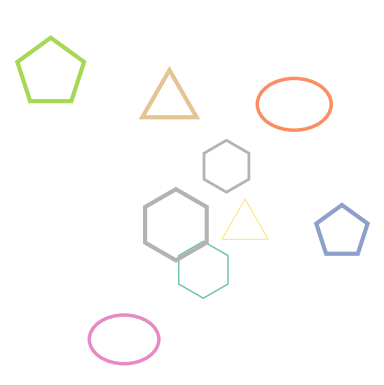[{"shape": "hexagon", "thickness": 1, "radius": 0.37, "center": [0.528, 0.299]}, {"shape": "oval", "thickness": 2.5, "radius": 0.48, "center": [0.764, 0.729]}, {"shape": "pentagon", "thickness": 3, "radius": 0.35, "center": [0.888, 0.398]}, {"shape": "oval", "thickness": 2.5, "radius": 0.45, "center": [0.322, 0.119]}, {"shape": "pentagon", "thickness": 3, "radius": 0.46, "center": [0.132, 0.811]}, {"shape": "triangle", "thickness": 0.5, "radius": 0.35, "center": [0.637, 0.413]}, {"shape": "triangle", "thickness": 3, "radius": 0.41, "center": [0.44, 0.736]}, {"shape": "hexagon", "thickness": 3, "radius": 0.46, "center": [0.457, 0.416]}, {"shape": "hexagon", "thickness": 2, "radius": 0.34, "center": [0.588, 0.568]}]